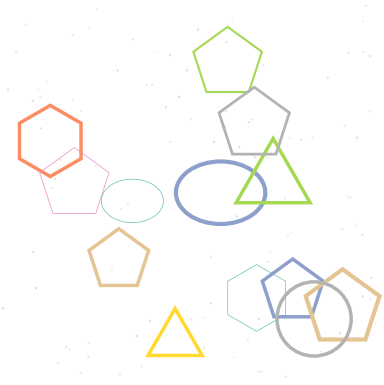[{"shape": "oval", "thickness": 0.5, "radius": 0.4, "center": [0.344, 0.478]}, {"shape": "hexagon", "thickness": 0.5, "radius": 0.43, "center": [0.666, 0.226]}, {"shape": "hexagon", "thickness": 2.5, "radius": 0.46, "center": [0.131, 0.634]}, {"shape": "oval", "thickness": 3, "radius": 0.58, "center": [0.573, 0.499]}, {"shape": "pentagon", "thickness": 2.5, "radius": 0.41, "center": [0.76, 0.244]}, {"shape": "pentagon", "thickness": 0.5, "radius": 0.47, "center": [0.193, 0.522]}, {"shape": "triangle", "thickness": 2.5, "radius": 0.56, "center": [0.709, 0.529]}, {"shape": "pentagon", "thickness": 1.5, "radius": 0.47, "center": [0.591, 0.837]}, {"shape": "triangle", "thickness": 2.5, "radius": 0.41, "center": [0.455, 0.117]}, {"shape": "pentagon", "thickness": 2.5, "radius": 0.41, "center": [0.309, 0.324]}, {"shape": "pentagon", "thickness": 3, "radius": 0.5, "center": [0.89, 0.2]}, {"shape": "pentagon", "thickness": 2, "radius": 0.48, "center": [0.66, 0.677]}, {"shape": "circle", "thickness": 2.5, "radius": 0.48, "center": [0.816, 0.172]}]